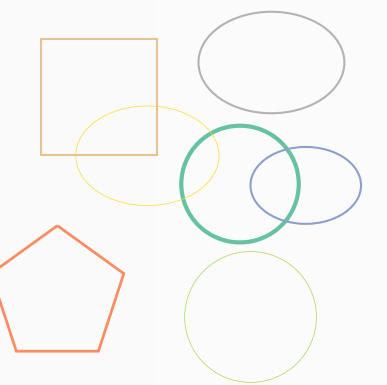[{"shape": "circle", "thickness": 3, "radius": 0.76, "center": [0.619, 0.522]}, {"shape": "pentagon", "thickness": 2, "radius": 0.9, "center": [0.148, 0.234]}, {"shape": "oval", "thickness": 1.5, "radius": 0.71, "center": [0.789, 0.518]}, {"shape": "circle", "thickness": 0.5, "radius": 0.85, "center": [0.647, 0.177]}, {"shape": "oval", "thickness": 0.5, "radius": 0.92, "center": [0.38, 0.595]}, {"shape": "square", "thickness": 1.5, "radius": 0.75, "center": [0.255, 0.748]}, {"shape": "oval", "thickness": 1.5, "radius": 0.94, "center": [0.7, 0.838]}]